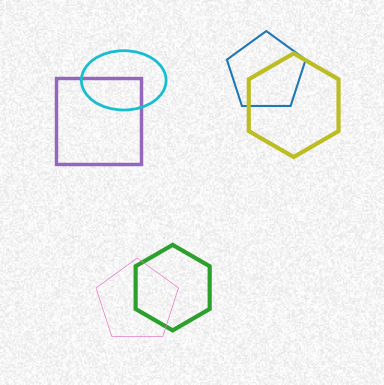[{"shape": "pentagon", "thickness": 1.5, "radius": 0.54, "center": [0.692, 0.812]}, {"shape": "hexagon", "thickness": 3, "radius": 0.56, "center": [0.448, 0.253]}, {"shape": "square", "thickness": 2.5, "radius": 0.55, "center": [0.257, 0.685]}, {"shape": "pentagon", "thickness": 0.5, "radius": 0.56, "center": [0.357, 0.217]}, {"shape": "hexagon", "thickness": 3, "radius": 0.67, "center": [0.763, 0.727]}, {"shape": "oval", "thickness": 2, "radius": 0.55, "center": [0.321, 0.791]}]